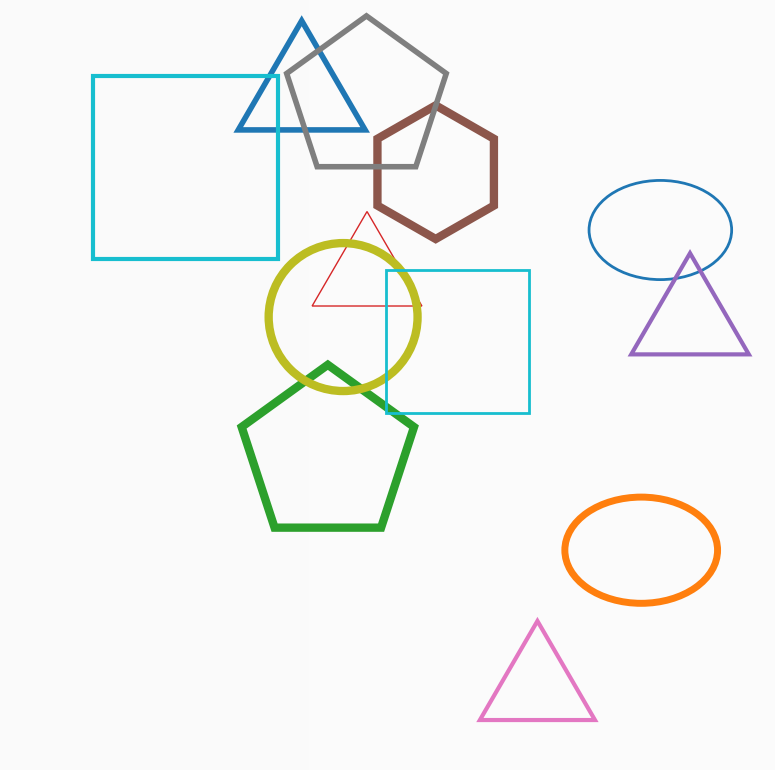[{"shape": "oval", "thickness": 1, "radius": 0.46, "center": [0.852, 0.701]}, {"shape": "triangle", "thickness": 2, "radius": 0.47, "center": [0.389, 0.879]}, {"shape": "oval", "thickness": 2.5, "radius": 0.49, "center": [0.827, 0.285]}, {"shape": "pentagon", "thickness": 3, "radius": 0.58, "center": [0.423, 0.409]}, {"shape": "triangle", "thickness": 0.5, "radius": 0.41, "center": [0.474, 0.643]}, {"shape": "triangle", "thickness": 1.5, "radius": 0.44, "center": [0.89, 0.584]}, {"shape": "hexagon", "thickness": 3, "radius": 0.43, "center": [0.562, 0.776]}, {"shape": "triangle", "thickness": 1.5, "radius": 0.43, "center": [0.693, 0.108]}, {"shape": "pentagon", "thickness": 2, "radius": 0.54, "center": [0.473, 0.871]}, {"shape": "circle", "thickness": 3, "radius": 0.48, "center": [0.443, 0.588]}, {"shape": "square", "thickness": 1.5, "radius": 0.59, "center": [0.239, 0.782]}, {"shape": "square", "thickness": 1, "radius": 0.46, "center": [0.59, 0.556]}]